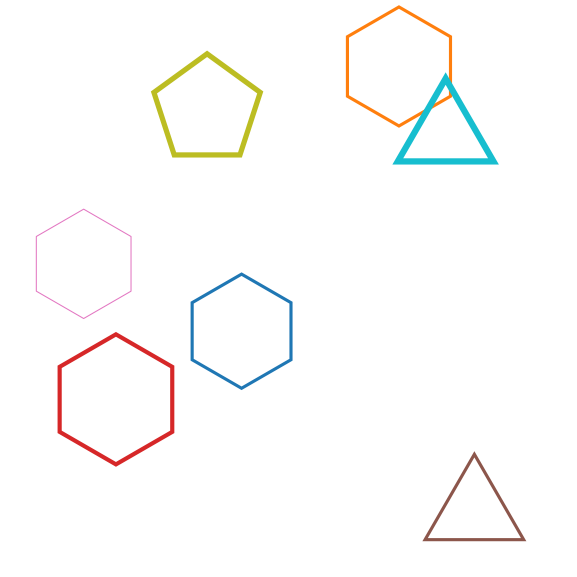[{"shape": "hexagon", "thickness": 1.5, "radius": 0.49, "center": [0.418, 0.426]}, {"shape": "hexagon", "thickness": 1.5, "radius": 0.52, "center": [0.691, 0.884]}, {"shape": "hexagon", "thickness": 2, "radius": 0.56, "center": [0.201, 0.308]}, {"shape": "triangle", "thickness": 1.5, "radius": 0.49, "center": [0.821, 0.114]}, {"shape": "hexagon", "thickness": 0.5, "radius": 0.47, "center": [0.145, 0.542]}, {"shape": "pentagon", "thickness": 2.5, "radius": 0.48, "center": [0.359, 0.809]}, {"shape": "triangle", "thickness": 3, "radius": 0.48, "center": [0.772, 0.767]}]